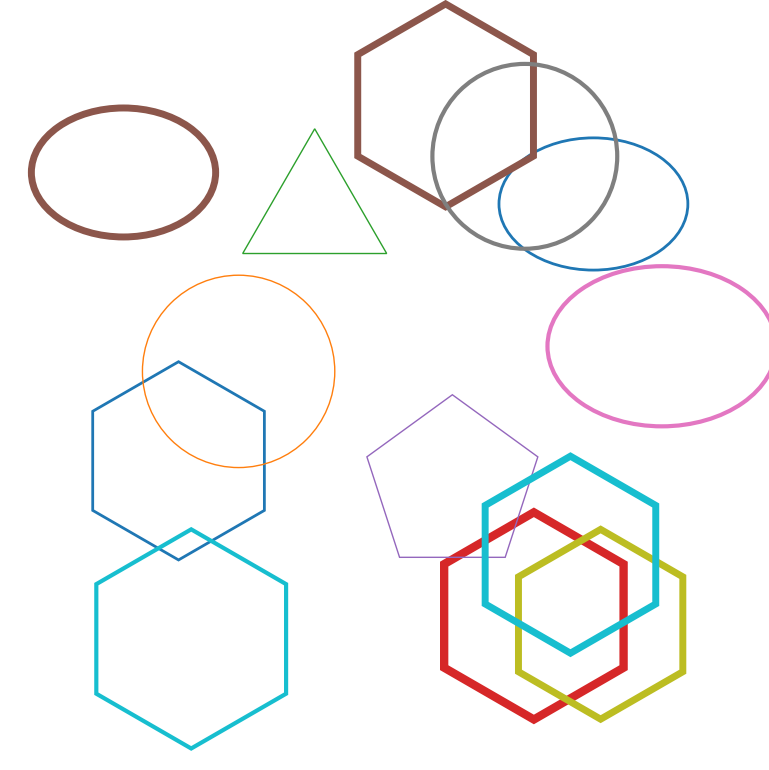[{"shape": "oval", "thickness": 1, "radius": 0.61, "center": [0.771, 0.735]}, {"shape": "hexagon", "thickness": 1, "radius": 0.64, "center": [0.232, 0.402]}, {"shape": "circle", "thickness": 0.5, "radius": 0.62, "center": [0.31, 0.518]}, {"shape": "triangle", "thickness": 0.5, "radius": 0.54, "center": [0.409, 0.725]}, {"shape": "hexagon", "thickness": 3, "radius": 0.67, "center": [0.693, 0.2]}, {"shape": "pentagon", "thickness": 0.5, "radius": 0.58, "center": [0.587, 0.371]}, {"shape": "hexagon", "thickness": 2.5, "radius": 0.66, "center": [0.579, 0.863]}, {"shape": "oval", "thickness": 2.5, "radius": 0.6, "center": [0.16, 0.776]}, {"shape": "oval", "thickness": 1.5, "radius": 0.74, "center": [0.86, 0.55]}, {"shape": "circle", "thickness": 1.5, "radius": 0.6, "center": [0.682, 0.797]}, {"shape": "hexagon", "thickness": 2.5, "radius": 0.62, "center": [0.78, 0.189]}, {"shape": "hexagon", "thickness": 1.5, "radius": 0.71, "center": [0.248, 0.17]}, {"shape": "hexagon", "thickness": 2.5, "radius": 0.64, "center": [0.741, 0.28]}]